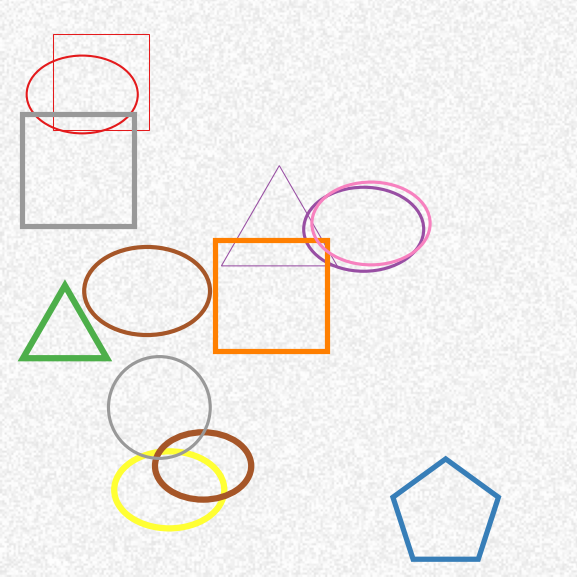[{"shape": "square", "thickness": 0.5, "radius": 0.41, "center": [0.174, 0.857]}, {"shape": "oval", "thickness": 1, "radius": 0.48, "center": [0.142, 0.836]}, {"shape": "pentagon", "thickness": 2.5, "radius": 0.48, "center": [0.772, 0.108]}, {"shape": "triangle", "thickness": 3, "radius": 0.42, "center": [0.112, 0.421]}, {"shape": "triangle", "thickness": 0.5, "radius": 0.58, "center": [0.484, 0.597]}, {"shape": "oval", "thickness": 1.5, "radius": 0.52, "center": [0.63, 0.602]}, {"shape": "square", "thickness": 2.5, "radius": 0.48, "center": [0.469, 0.487]}, {"shape": "oval", "thickness": 3, "radius": 0.48, "center": [0.293, 0.151]}, {"shape": "oval", "thickness": 2, "radius": 0.54, "center": [0.255, 0.495]}, {"shape": "oval", "thickness": 3, "radius": 0.42, "center": [0.352, 0.192]}, {"shape": "oval", "thickness": 1.5, "radius": 0.51, "center": [0.642, 0.612]}, {"shape": "square", "thickness": 2.5, "radius": 0.48, "center": [0.135, 0.704]}, {"shape": "circle", "thickness": 1.5, "radius": 0.44, "center": [0.276, 0.294]}]